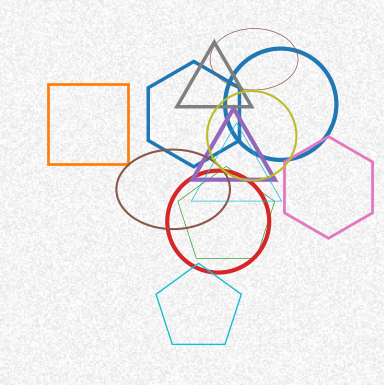[{"shape": "circle", "thickness": 3, "radius": 0.72, "center": [0.729, 0.729]}, {"shape": "hexagon", "thickness": 2.5, "radius": 0.68, "center": [0.504, 0.704]}, {"shape": "square", "thickness": 2, "radius": 0.51, "center": [0.229, 0.678]}, {"shape": "pentagon", "thickness": 0.5, "radius": 0.66, "center": [0.588, 0.436]}, {"shape": "circle", "thickness": 3, "radius": 0.66, "center": [0.567, 0.424]}, {"shape": "triangle", "thickness": 3, "radius": 0.62, "center": [0.607, 0.595]}, {"shape": "oval", "thickness": 1.5, "radius": 0.74, "center": [0.45, 0.508]}, {"shape": "oval", "thickness": 0.5, "radius": 0.57, "center": [0.66, 0.846]}, {"shape": "hexagon", "thickness": 2, "radius": 0.66, "center": [0.853, 0.513]}, {"shape": "triangle", "thickness": 2.5, "radius": 0.56, "center": [0.557, 0.779]}, {"shape": "circle", "thickness": 1.5, "radius": 0.58, "center": [0.654, 0.648]}, {"shape": "pentagon", "thickness": 1, "radius": 0.58, "center": [0.516, 0.2]}, {"shape": "triangle", "thickness": 0.5, "radius": 0.68, "center": [0.614, 0.545]}]